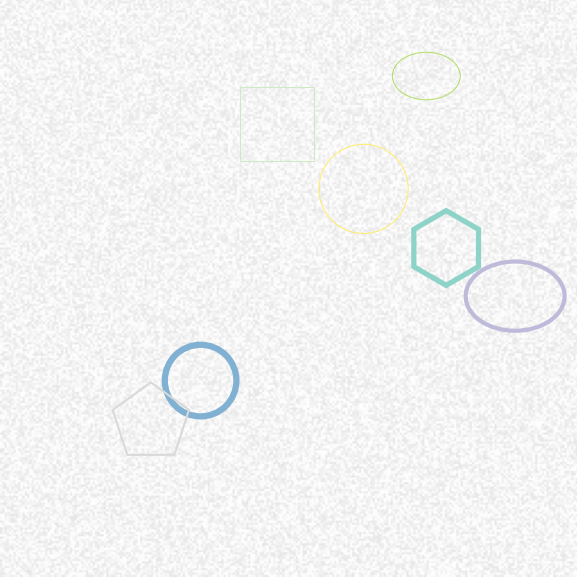[{"shape": "hexagon", "thickness": 2.5, "radius": 0.32, "center": [0.773, 0.57]}, {"shape": "oval", "thickness": 2, "radius": 0.43, "center": [0.892, 0.486]}, {"shape": "circle", "thickness": 3, "radius": 0.31, "center": [0.347, 0.34]}, {"shape": "oval", "thickness": 0.5, "radius": 0.29, "center": [0.738, 0.867]}, {"shape": "pentagon", "thickness": 1, "radius": 0.35, "center": [0.261, 0.268]}, {"shape": "square", "thickness": 0.5, "radius": 0.32, "center": [0.479, 0.785]}, {"shape": "circle", "thickness": 0.5, "radius": 0.39, "center": [0.63, 0.672]}]